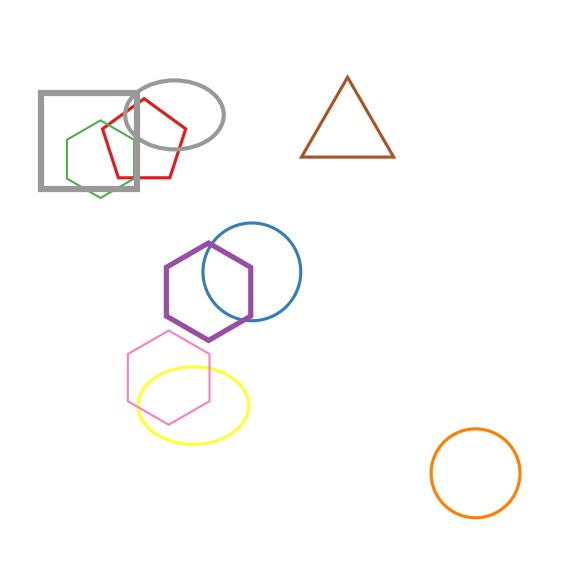[{"shape": "pentagon", "thickness": 1.5, "radius": 0.38, "center": [0.25, 0.753]}, {"shape": "circle", "thickness": 1.5, "radius": 0.42, "center": [0.436, 0.528]}, {"shape": "hexagon", "thickness": 1, "radius": 0.34, "center": [0.174, 0.724]}, {"shape": "hexagon", "thickness": 2.5, "radius": 0.42, "center": [0.361, 0.494]}, {"shape": "circle", "thickness": 1.5, "radius": 0.38, "center": [0.823, 0.18]}, {"shape": "oval", "thickness": 1.5, "radius": 0.48, "center": [0.335, 0.297]}, {"shape": "triangle", "thickness": 1.5, "radius": 0.46, "center": [0.602, 0.773]}, {"shape": "hexagon", "thickness": 1, "radius": 0.41, "center": [0.292, 0.345]}, {"shape": "square", "thickness": 3, "radius": 0.42, "center": [0.154, 0.754]}, {"shape": "oval", "thickness": 2, "radius": 0.43, "center": [0.302, 0.8]}]